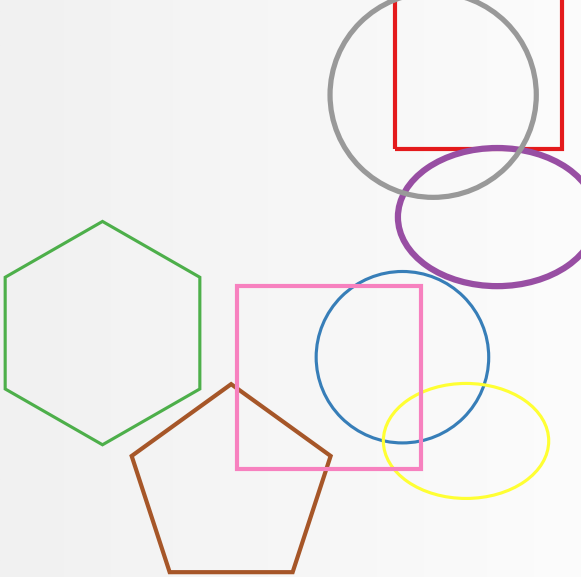[{"shape": "square", "thickness": 2, "radius": 0.71, "center": [0.823, 0.885]}, {"shape": "circle", "thickness": 1.5, "radius": 0.74, "center": [0.692, 0.381]}, {"shape": "hexagon", "thickness": 1.5, "radius": 0.97, "center": [0.176, 0.422]}, {"shape": "oval", "thickness": 3, "radius": 0.85, "center": [0.855, 0.623]}, {"shape": "oval", "thickness": 1.5, "radius": 0.71, "center": [0.802, 0.236]}, {"shape": "pentagon", "thickness": 2, "radius": 0.9, "center": [0.398, 0.154]}, {"shape": "square", "thickness": 2, "radius": 0.79, "center": [0.566, 0.345]}, {"shape": "circle", "thickness": 2.5, "radius": 0.89, "center": [0.745, 0.835]}]